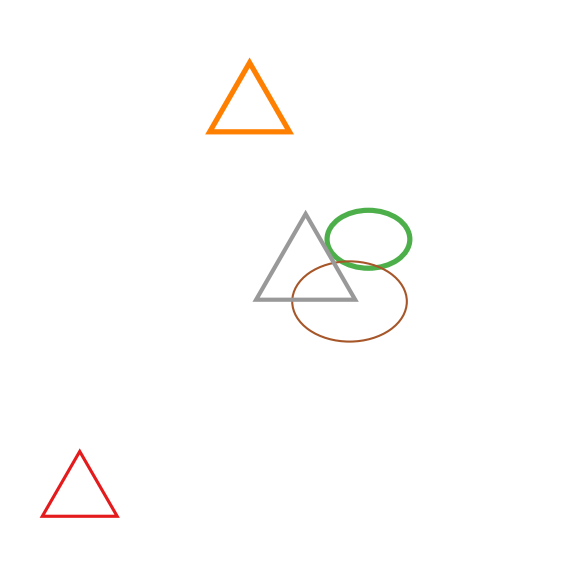[{"shape": "triangle", "thickness": 1.5, "radius": 0.37, "center": [0.138, 0.143]}, {"shape": "oval", "thickness": 2.5, "radius": 0.36, "center": [0.638, 0.585]}, {"shape": "triangle", "thickness": 2.5, "radius": 0.4, "center": [0.432, 0.811]}, {"shape": "oval", "thickness": 1, "radius": 0.5, "center": [0.605, 0.477]}, {"shape": "triangle", "thickness": 2, "radius": 0.5, "center": [0.529, 0.53]}]